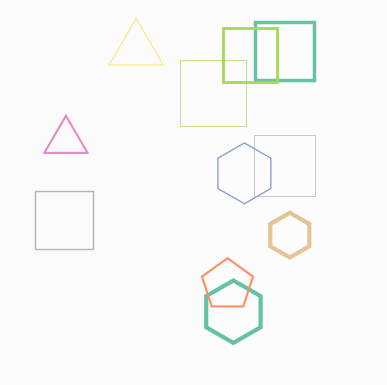[{"shape": "hexagon", "thickness": 3, "radius": 0.41, "center": [0.602, 0.19]}, {"shape": "square", "thickness": 2.5, "radius": 0.38, "center": [0.735, 0.868]}, {"shape": "pentagon", "thickness": 1.5, "radius": 0.35, "center": [0.587, 0.26]}, {"shape": "hexagon", "thickness": 1, "radius": 0.39, "center": [0.631, 0.55]}, {"shape": "triangle", "thickness": 1.5, "radius": 0.32, "center": [0.17, 0.635]}, {"shape": "square", "thickness": 2, "radius": 0.35, "center": [0.645, 0.857]}, {"shape": "square", "thickness": 0.5, "radius": 0.43, "center": [0.549, 0.759]}, {"shape": "triangle", "thickness": 0.5, "radius": 0.4, "center": [0.352, 0.872]}, {"shape": "hexagon", "thickness": 3, "radius": 0.29, "center": [0.748, 0.389]}, {"shape": "square", "thickness": 1, "radius": 0.38, "center": [0.165, 0.428]}, {"shape": "square", "thickness": 0.5, "radius": 0.39, "center": [0.734, 0.569]}]